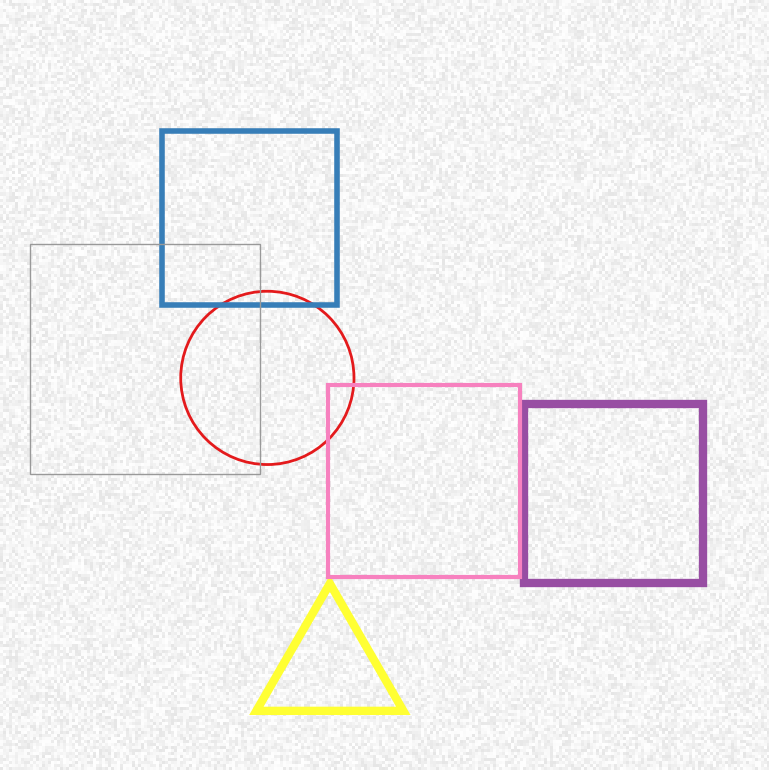[{"shape": "circle", "thickness": 1, "radius": 0.56, "center": [0.347, 0.509]}, {"shape": "square", "thickness": 2, "radius": 0.57, "center": [0.324, 0.717]}, {"shape": "square", "thickness": 3, "radius": 0.58, "center": [0.797, 0.359]}, {"shape": "triangle", "thickness": 3, "radius": 0.55, "center": [0.428, 0.132]}, {"shape": "square", "thickness": 1.5, "radius": 0.62, "center": [0.551, 0.375]}, {"shape": "square", "thickness": 0.5, "radius": 0.75, "center": [0.188, 0.534]}]